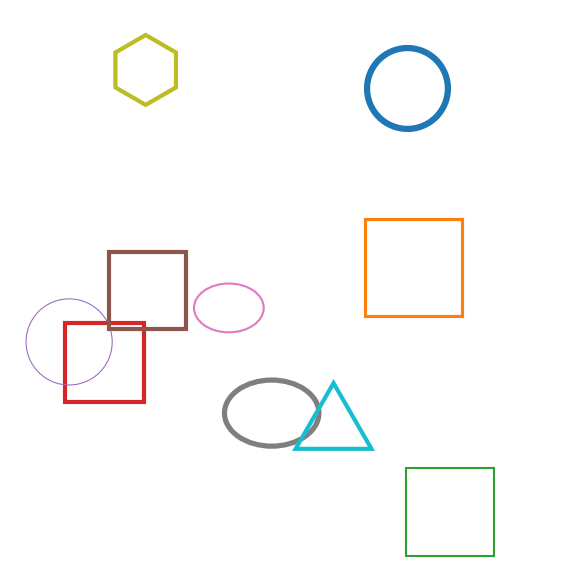[{"shape": "circle", "thickness": 3, "radius": 0.35, "center": [0.706, 0.846]}, {"shape": "square", "thickness": 1.5, "radius": 0.42, "center": [0.716, 0.536]}, {"shape": "square", "thickness": 1, "radius": 0.38, "center": [0.779, 0.113]}, {"shape": "square", "thickness": 2, "radius": 0.34, "center": [0.181, 0.372]}, {"shape": "circle", "thickness": 0.5, "radius": 0.37, "center": [0.12, 0.407]}, {"shape": "square", "thickness": 2, "radius": 0.34, "center": [0.255, 0.496]}, {"shape": "oval", "thickness": 1, "radius": 0.3, "center": [0.396, 0.466]}, {"shape": "oval", "thickness": 2.5, "radius": 0.41, "center": [0.47, 0.284]}, {"shape": "hexagon", "thickness": 2, "radius": 0.3, "center": [0.252, 0.878]}, {"shape": "triangle", "thickness": 2, "radius": 0.38, "center": [0.578, 0.26]}]